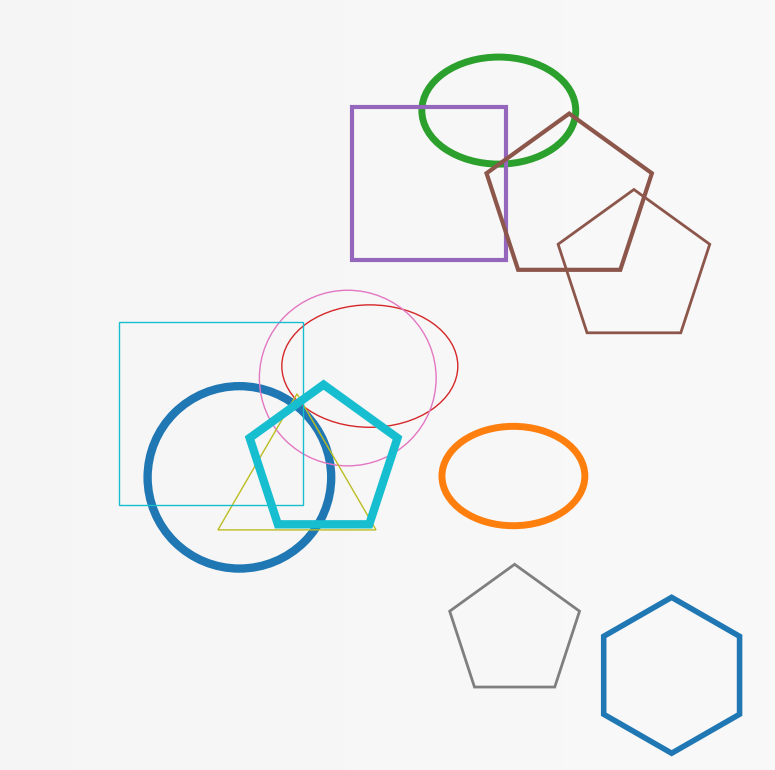[{"shape": "circle", "thickness": 3, "radius": 0.59, "center": [0.309, 0.38]}, {"shape": "hexagon", "thickness": 2, "radius": 0.51, "center": [0.867, 0.123]}, {"shape": "oval", "thickness": 2.5, "radius": 0.46, "center": [0.662, 0.382]}, {"shape": "oval", "thickness": 2.5, "radius": 0.5, "center": [0.644, 0.856]}, {"shape": "oval", "thickness": 0.5, "radius": 0.57, "center": [0.477, 0.525]}, {"shape": "square", "thickness": 1.5, "radius": 0.5, "center": [0.553, 0.762]}, {"shape": "pentagon", "thickness": 1.5, "radius": 0.56, "center": [0.734, 0.74]}, {"shape": "pentagon", "thickness": 1, "radius": 0.51, "center": [0.818, 0.651]}, {"shape": "circle", "thickness": 0.5, "radius": 0.57, "center": [0.449, 0.509]}, {"shape": "pentagon", "thickness": 1, "radius": 0.44, "center": [0.664, 0.179]}, {"shape": "triangle", "thickness": 0.5, "radius": 0.59, "center": [0.383, 0.371]}, {"shape": "pentagon", "thickness": 3, "radius": 0.5, "center": [0.418, 0.4]}, {"shape": "square", "thickness": 0.5, "radius": 0.59, "center": [0.272, 0.463]}]